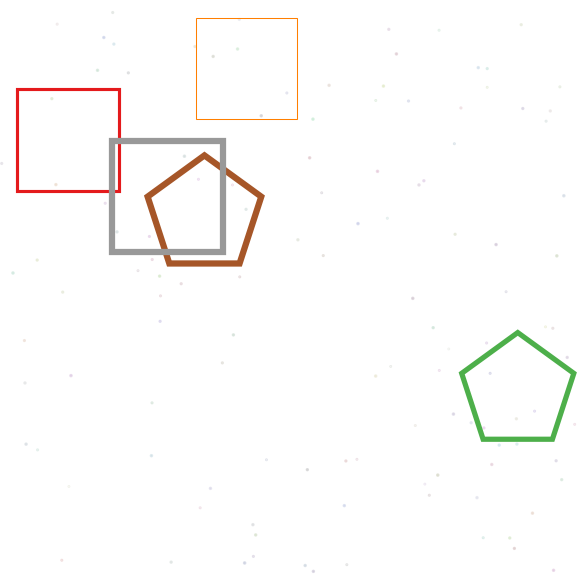[{"shape": "square", "thickness": 1.5, "radius": 0.44, "center": [0.118, 0.756]}, {"shape": "pentagon", "thickness": 2.5, "radius": 0.51, "center": [0.897, 0.321]}, {"shape": "square", "thickness": 0.5, "radius": 0.44, "center": [0.427, 0.88]}, {"shape": "pentagon", "thickness": 3, "radius": 0.52, "center": [0.354, 0.627]}, {"shape": "square", "thickness": 3, "radius": 0.48, "center": [0.29, 0.659]}]